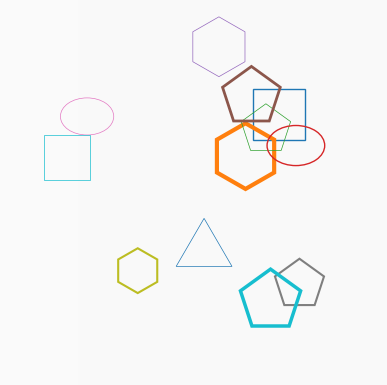[{"shape": "triangle", "thickness": 0.5, "radius": 0.42, "center": [0.527, 0.35]}, {"shape": "square", "thickness": 1, "radius": 0.33, "center": [0.719, 0.702]}, {"shape": "hexagon", "thickness": 3, "radius": 0.43, "center": [0.634, 0.595]}, {"shape": "pentagon", "thickness": 0.5, "radius": 0.34, "center": [0.686, 0.663]}, {"shape": "oval", "thickness": 1, "radius": 0.37, "center": [0.764, 0.622]}, {"shape": "hexagon", "thickness": 0.5, "radius": 0.39, "center": [0.565, 0.879]}, {"shape": "pentagon", "thickness": 2, "radius": 0.39, "center": [0.649, 0.749]}, {"shape": "oval", "thickness": 0.5, "radius": 0.34, "center": [0.225, 0.698]}, {"shape": "pentagon", "thickness": 1.5, "radius": 0.33, "center": [0.773, 0.261]}, {"shape": "hexagon", "thickness": 1.5, "radius": 0.29, "center": [0.355, 0.297]}, {"shape": "pentagon", "thickness": 2.5, "radius": 0.41, "center": [0.698, 0.219]}, {"shape": "square", "thickness": 0.5, "radius": 0.29, "center": [0.174, 0.592]}]